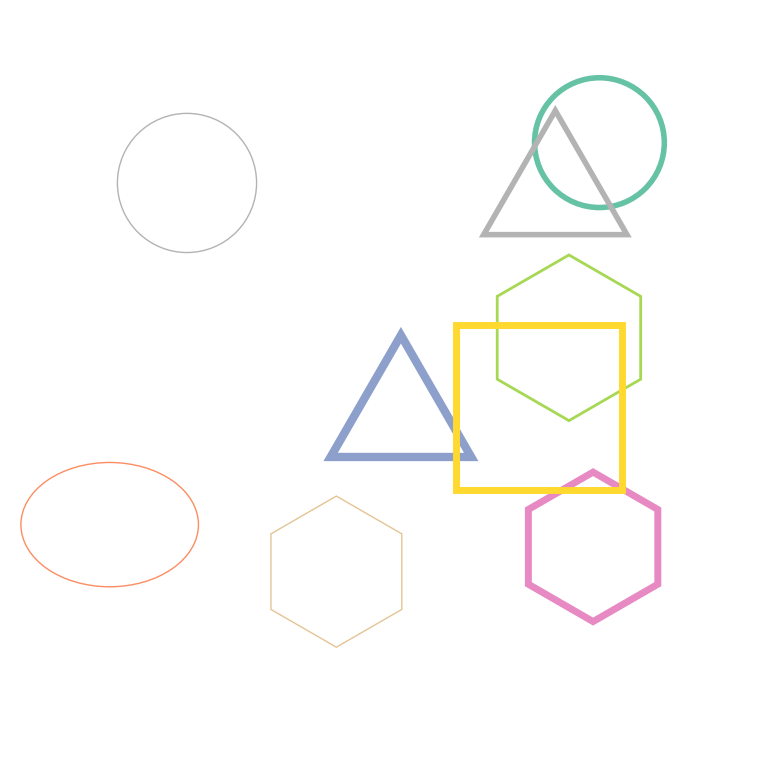[{"shape": "circle", "thickness": 2, "radius": 0.42, "center": [0.778, 0.815]}, {"shape": "oval", "thickness": 0.5, "radius": 0.58, "center": [0.142, 0.319]}, {"shape": "triangle", "thickness": 3, "radius": 0.53, "center": [0.521, 0.459]}, {"shape": "hexagon", "thickness": 2.5, "radius": 0.49, "center": [0.77, 0.29]}, {"shape": "hexagon", "thickness": 1, "radius": 0.54, "center": [0.739, 0.561]}, {"shape": "square", "thickness": 2.5, "radius": 0.54, "center": [0.7, 0.471]}, {"shape": "hexagon", "thickness": 0.5, "radius": 0.49, "center": [0.437, 0.258]}, {"shape": "circle", "thickness": 0.5, "radius": 0.45, "center": [0.243, 0.762]}, {"shape": "triangle", "thickness": 2, "radius": 0.54, "center": [0.721, 0.749]}]